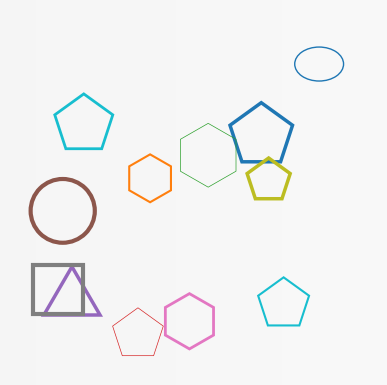[{"shape": "pentagon", "thickness": 2.5, "radius": 0.42, "center": [0.674, 0.648]}, {"shape": "oval", "thickness": 1, "radius": 0.32, "center": [0.824, 0.834]}, {"shape": "hexagon", "thickness": 1.5, "radius": 0.31, "center": [0.387, 0.537]}, {"shape": "hexagon", "thickness": 0.5, "radius": 0.41, "center": [0.537, 0.597]}, {"shape": "pentagon", "thickness": 0.5, "radius": 0.34, "center": [0.356, 0.132]}, {"shape": "triangle", "thickness": 2.5, "radius": 0.42, "center": [0.186, 0.224]}, {"shape": "circle", "thickness": 3, "radius": 0.41, "center": [0.162, 0.452]}, {"shape": "hexagon", "thickness": 2, "radius": 0.36, "center": [0.489, 0.166]}, {"shape": "square", "thickness": 3, "radius": 0.32, "center": [0.15, 0.248]}, {"shape": "pentagon", "thickness": 2.5, "radius": 0.29, "center": [0.693, 0.531]}, {"shape": "pentagon", "thickness": 1.5, "radius": 0.35, "center": [0.732, 0.211]}, {"shape": "pentagon", "thickness": 2, "radius": 0.39, "center": [0.216, 0.677]}]